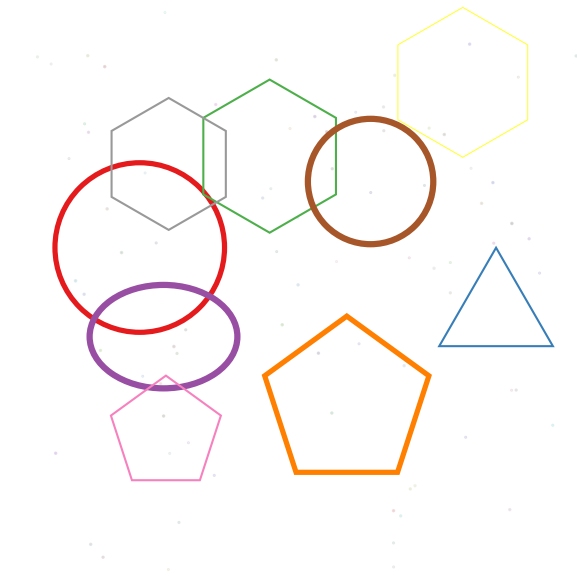[{"shape": "circle", "thickness": 2.5, "radius": 0.73, "center": [0.242, 0.571]}, {"shape": "triangle", "thickness": 1, "radius": 0.57, "center": [0.859, 0.457]}, {"shape": "hexagon", "thickness": 1, "radius": 0.66, "center": [0.467, 0.729]}, {"shape": "oval", "thickness": 3, "radius": 0.64, "center": [0.283, 0.416]}, {"shape": "pentagon", "thickness": 2.5, "radius": 0.75, "center": [0.601, 0.302]}, {"shape": "hexagon", "thickness": 0.5, "radius": 0.65, "center": [0.801, 0.857]}, {"shape": "circle", "thickness": 3, "radius": 0.54, "center": [0.642, 0.685]}, {"shape": "pentagon", "thickness": 1, "radius": 0.5, "center": [0.287, 0.249]}, {"shape": "hexagon", "thickness": 1, "radius": 0.57, "center": [0.292, 0.715]}]